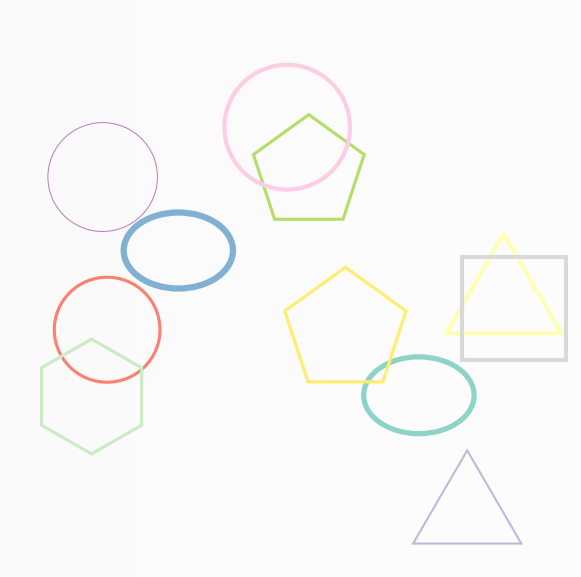[{"shape": "oval", "thickness": 2.5, "radius": 0.48, "center": [0.721, 0.315]}, {"shape": "triangle", "thickness": 2, "radius": 0.57, "center": [0.867, 0.48]}, {"shape": "triangle", "thickness": 1, "radius": 0.54, "center": [0.804, 0.112]}, {"shape": "circle", "thickness": 1.5, "radius": 0.45, "center": [0.184, 0.428]}, {"shape": "oval", "thickness": 3, "radius": 0.47, "center": [0.307, 0.565]}, {"shape": "pentagon", "thickness": 1.5, "radius": 0.5, "center": [0.531, 0.701]}, {"shape": "circle", "thickness": 2, "radius": 0.54, "center": [0.494, 0.779]}, {"shape": "square", "thickness": 2, "radius": 0.45, "center": [0.884, 0.465]}, {"shape": "circle", "thickness": 0.5, "radius": 0.47, "center": [0.177, 0.693]}, {"shape": "hexagon", "thickness": 1.5, "radius": 0.5, "center": [0.158, 0.313]}, {"shape": "pentagon", "thickness": 1.5, "radius": 0.55, "center": [0.594, 0.427]}]